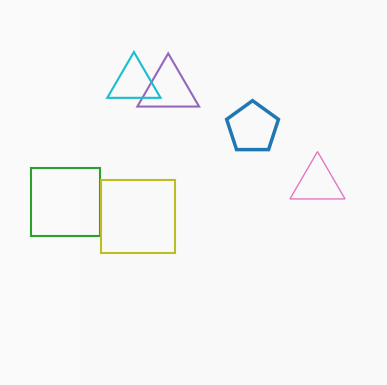[{"shape": "pentagon", "thickness": 2.5, "radius": 0.35, "center": [0.652, 0.668]}, {"shape": "square", "thickness": 1.5, "radius": 0.44, "center": [0.169, 0.476]}, {"shape": "triangle", "thickness": 1.5, "radius": 0.46, "center": [0.434, 0.769]}, {"shape": "triangle", "thickness": 1, "radius": 0.41, "center": [0.819, 0.524]}, {"shape": "square", "thickness": 1.5, "radius": 0.48, "center": [0.357, 0.437]}, {"shape": "triangle", "thickness": 1.5, "radius": 0.4, "center": [0.346, 0.786]}]